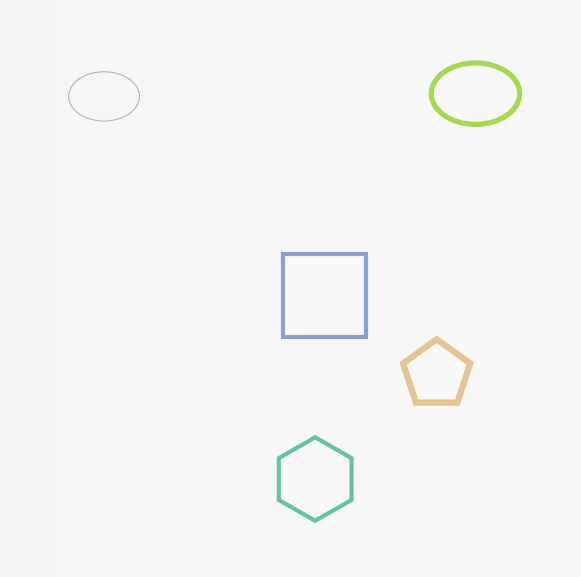[{"shape": "hexagon", "thickness": 2, "radius": 0.36, "center": [0.542, 0.17]}, {"shape": "square", "thickness": 2, "radius": 0.36, "center": [0.558, 0.487]}, {"shape": "oval", "thickness": 2.5, "radius": 0.38, "center": [0.818, 0.837]}, {"shape": "pentagon", "thickness": 3, "radius": 0.3, "center": [0.751, 0.351]}, {"shape": "oval", "thickness": 0.5, "radius": 0.3, "center": [0.179, 0.832]}]